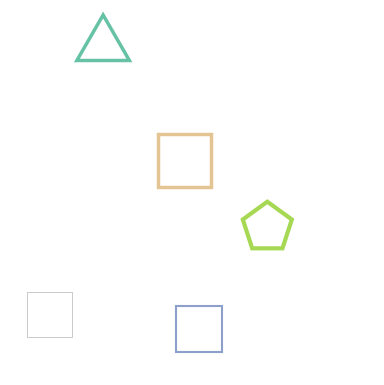[{"shape": "triangle", "thickness": 2.5, "radius": 0.39, "center": [0.268, 0.882]}, {"shape": "square", "thickness": 1.5, "radius": 0.3, "center": [0.518, 0.145]}, {"shape": "pentagon", "thickness": 3, "radius": 0.33, "center": [0.694, 0.409]}, {"shape": "square", "thickness": 2.5, "radius": 0.35, "center": [0.479, 0.584]}, {"shape": "square", "thickness": 0.5, "radius": 0.29, "center": [0.128, 0.182]}]